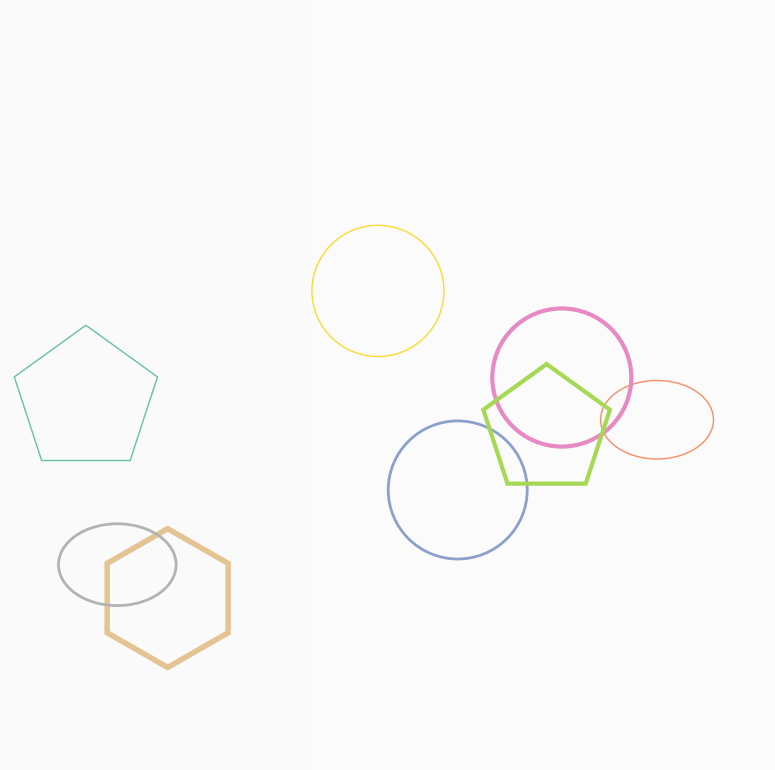[{"shape": "pentagon", "thickness": 0.5, "radius": 0.49, "center": [0.111, 0.48]}, {"shape": "oval", "thickness": 0.5, "radius": 0.36, "center": [0.848, 0.455]}, {"shape": "circle", "thickness": 1, "radius": 0.45, "center": [0.591, 0.364]}, {"shape": "circle", "thickness": 1.5, "radius": 0.45, "center": [0.725, 0.51]}, {"shape": "pentagon", "thickness": 1.5, "radius": 0.43, "center": [0.705, 0.441]}, {"shape": "circle", "thickness": 0.5, "radius": 0.43, "center": [0.488, 0.622]}, {"shape": "hexagon", "thickness": 2, "radius": 0.45, "center": [0.216, 0.223]}, {"shape": "oval", "thickness": 1, "radius": 0.38, "center": [0.151, 0.267]}]